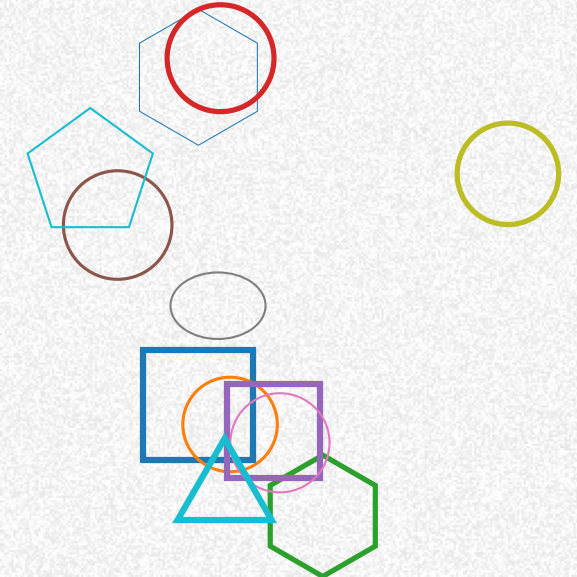[{"shape": "hexagon", "thickness": 0.5, "radius": 0.59, "center": [0.344, 0.865]}, {"shape": "square", "thickness": 3, "radius": 0.48, "center": [0.343, 0.298]}, {"shape": "circle", "thickness": 1.5, "radius": 0.41, "center": [0.398, 0.264]}, {"shape": "hexagon", "thickness": 2.5, "radius": 0.53, "center": [0.559, 0.106]}, {"shape": "circle", "thickness": 2.5, "radius": 0.46, "center": [0.382, 0.898]}, {"shape": "square", "thickness": 3, "radius": 0.41, "center": [0.474, 0.253]}, {"shape": "circle", "thickness": 1.5, "radius": 0.47, "center": [0.204, 0.609]}, {"shape": "circle", "thickness": 1, "radius": 0.43, "center": [0.485, 0.232]}, {"shape": "oval", "thickness": 1, "radius": 0.41, "center": [0.378, 0.47]}, {"shape": "circle", "thickness": 2.5, "radius": 0.44, "center": [0.879, 0.698]}, {"shape": "pentagon", "thickness": 1, "radius": 0.57, "center": [0.156, 0.698]}, {"shape": "triangle", "thickness": 3, "radius": 0.47, "center": [0.389, 0.146]}]